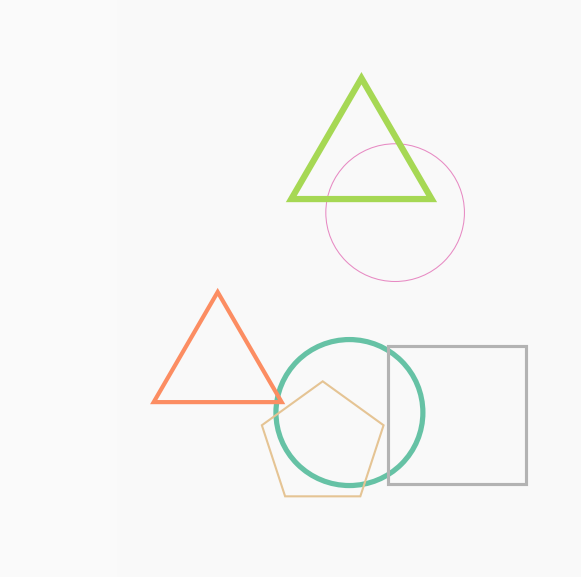[{"shape": "circle", "thickness": 2.5, "radius": 0.63, "center": [0.601, 0.285]}, {"shape": "triangle", "thickness": 2, "radius": 0.64, "center": [0.374, 0.366]}, {"shape": "circle", "thickness": 0.5, "radius": 0.6, "center": [0.68, 0.631]}, {"shape": "triangle", "thickness": 3, "radius": 0.7, "center": [0.622, 0.724]}, {"shape": "pentagon", "thickness": 1, "radius": 0.55, "center": [0.555, 0.229]}, {"shape": "square", "thickness": 1.5, "radius": 0.6, "center": [0.786, 0.281]}]